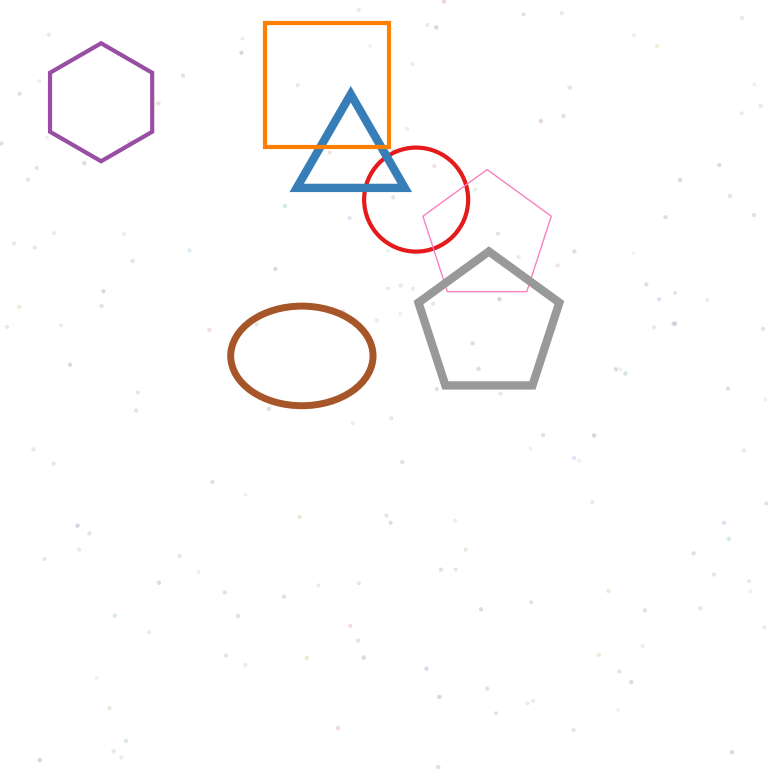[{"shape": "circle", "thickness": 1.5, "radius": 0.34, "center": [0.54, 0.741]}, {"shape": "triangle", "thickness": 3, "radius": 0.41, "center": [0.456, 0.797]}, {"shape": "hexagon", "thickness": 1.5, "radius": 0.38, "center": [0.131, 0.867]}, {"shape": "square", "thickness": 1.5, "radius": 0.4, "center": [0.425, 0.889]}, {"shape": "oval", "thickness": 2.5, "radius": 0.46, "center": [0.392, 0.538]}, {"shape": "pentagon", "thickness": 0.5, "radius": 0.44, "center": [0.633, 0.692]}, {"shape": "pentagon", "thickness": 3, "radius": 0.48, "center": [0.635, 0.577]}]